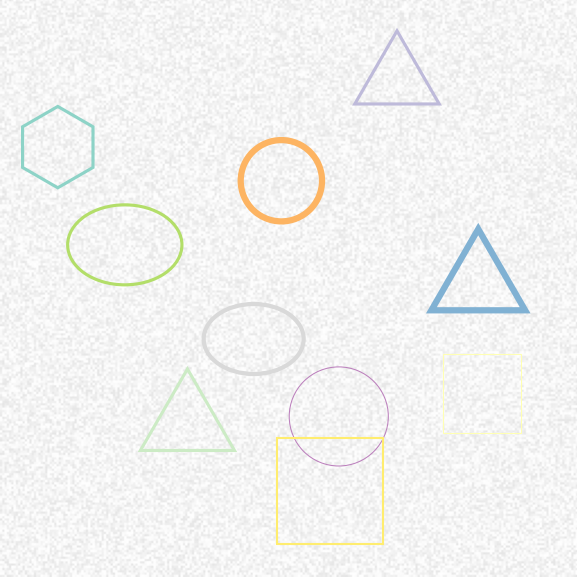[{"shape": "hexagon", "thickness": 1.5, "radius": 0.35, "center": [0.1, 0.744]}, {"shape": "square", "thickness": 0.5, "radius": 0.34, "center": [0.835, 0.318]}, {"shape": "triangle", "thickness": 1.5, "radius": 0.42, "center": [0.687, 0.861]}, {"shape": "triangle", "thickness": 3, "radius": 0.47, "center": [0.828, 0.509]}, {"shape": "circle", "thickness": 3, "radius": 0.35, "center": [0.487, 0.686]}, {"shape": "oval", "thickness": 1.5, "radius": 0.49, "center": [0.216, 0.575]}, {"shape": "oval", "thickness": 2, "radius": 0.43, "center": [0.439, 0.412]}, {"shape": "circle", "thickness": 0.5, "radius": 0.43, "center": [0.587, 0.278]}, {"shape": "triangle", "thickness": 1.5, "radius": 0.47, "center": [0.325, 0.266]}, {"shape": "square", "thickness": 1, "radius": 0.46, "center": [0.571, 0.148]}]